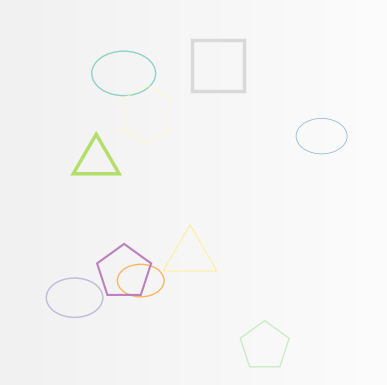[{"shape": "oval", "thickness": 1, "radius": 0.41, "center": [0.319, 0.809]}, {"shape": "hexagon", "thickness": 0.5, "radius": 0.37, "center": [0.378, 0.704]}, {"shape": "oval", "thickness": 1, "radius": 0.36, "center": [0.192, 0.227]}, {"shape": "oval", "thickness": 0.5, "radius": 0.33, "center": [0.83, 0.646]}, {"shape": "oval", "thickness": 1, "radius": 0.3, "center": [0.363, 0.271]}, {"shape": "triangle", "thickness": 2.5, "radius": 0.34, "center": [0.248, 0.583]}, {"shape": "square", "thickness": 2.5, "radius": 0.33, "center": [0.562, 0.829]}, {"shape": "pentagon", "thickness": 1.5, "radius": 0.37, "center": [0.32, 0.293]}, {"shape": "pentagon", "thickness": 1, "radius": 0.33, "center": [0.683, 0.101]}, {"shape": "triangle", "thickness": 0.5, "radius": 0.4, "center": [0.49, 0.336]}]